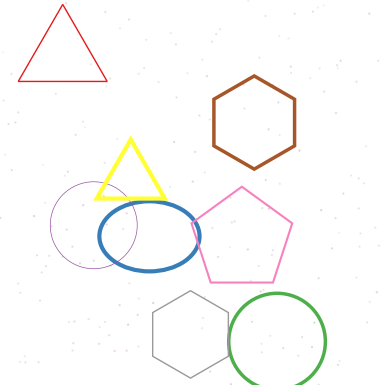[{"shape": "triangle", "thickness": 1, "radius": 0.67, "center": [0.163, 0.855]}, {"shape": "oval", "thickness": 3, "radius": 0.65, "center": [0.388, 0.386]}, {"shape": "circle", "thickness": 2.5, "radius": 0.63, "center": [0.72, 0.113]}, {"shape": "circle", "thickness": 0.5, "radius": 0.56, "center": [0.243, 0.415]}, {"shape": "triangle", "thickness": 3, "radius": 0.51, "center": [0.34, 0.535]}, {"shape": "hexagon", "thickness": 2.5, "radius": 0.6, "center": [0.66, 0.682]}, {"shape": "pentagon", "thickness": 1.5, "radius": 0.69, "center": [0.628, 0.377]}, {"shape": "hexagon", "thickness": 1, "radius": 0.57, "center": [0.495, 0.131]}]